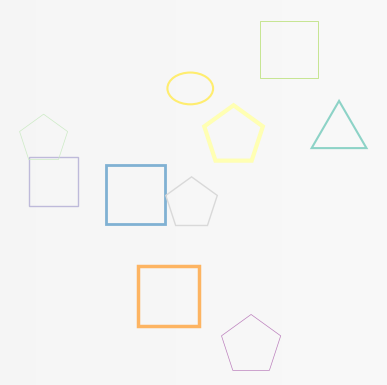[{"shape": "triangle", "thickness": 1.5, "radius": 0.41, "center": [0.875, 0.656]}, {"shape": "pentagon", "thickness": 3, "radius": 0.4, "center": [0.603, 0.647]}, {"shape": "square", "thickness": 1, "radius": 0.32, "center": [0.138, 0.529]}, {"shape": "square", "thickness": 2, "radius": 0.38, "center": [0.35, 0.496]}, {"shape": "square", "thickness": 2.5, "radius": 0.39, "center": [0.434, 0.231]}, {"shape": "square", "thickness": 0.5, "radius": 0.37, "center": [0.746, 0.872]}, {"shape": "pentagon", "thickness": 1, "radius": 0.35, "center": [0.494, 0.471]}, {"shape": "pentagon", "thickness": 0.5, "radius": 0.4, "center": [0.648, 0.103]}, {"shape": "pentagon", "thickness": 0.5, "radius": 0.33, "center": [0.113, 0.638]}, {"shape": "oval", "thickness": 1.5, "radius": 0.29, "center": [0.491, 0.77]}]